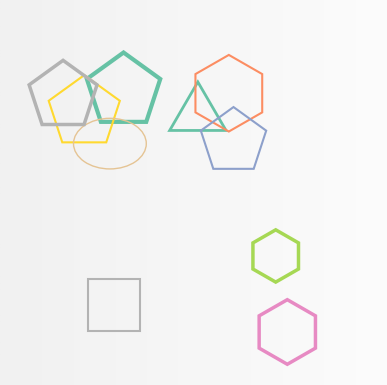[{"shape": "pentagon", "thickness": 3, "radius": 0.5, "center": [0.319, 0.764]}, {"shape": "triangle", "thickness": 2, "radius": 0.42, "center": [0.511, 0.703]}, {"shape": "hexagon", "thickness": 1.5, "radius": 0.5, "center": [0.591, 0.758]}, {"shape": "pentagon", "thickness": 1.5, "radius": 0.44, "center": [0.603, 0.633]}, {"shape": "hexagon", "thickness": 2.5, "radius": 0.42, "center": [0.741, 0.138]}, {"shape": "hexagon", "thickness": 2.5, "radius": 0.34, "center": [0.712, 0.335]}, {"shape": "pentagon", "thickness": 1.5, "radius": 0.48, "center": [0.217, 0.708]}, {"shape": "oval", "thickness": 1, "radius": 0.47, "center": [0.284, 0.627]}, {"shape": "pentagon", "thickness": 2.5, "radius": 0.46, "center": [0.163, 0.751]}, {"shape": "square", "thickness": 1.5, "radius": 0.34, "center": [0.295, 0.207]}]